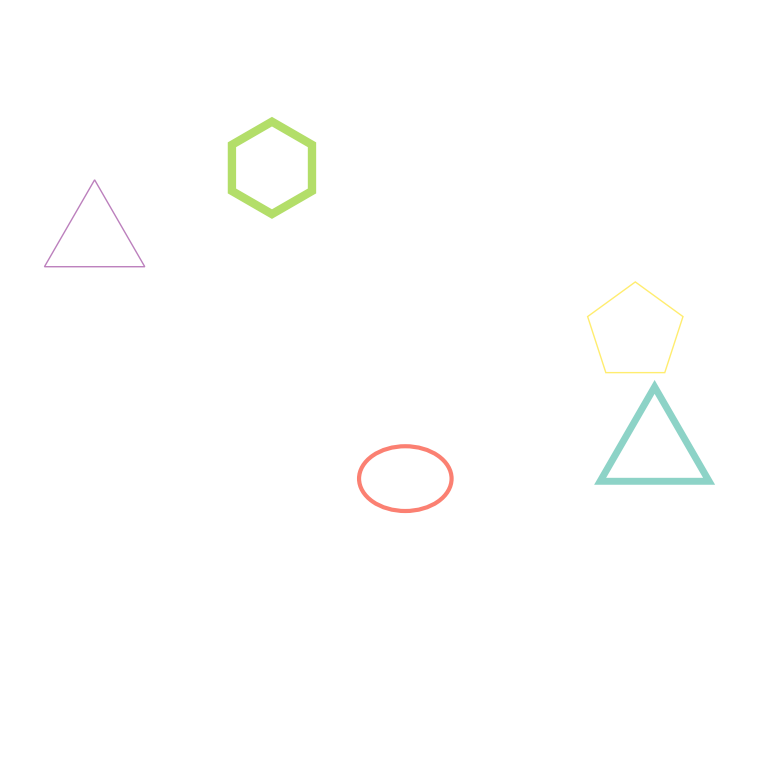[{"shape": "triangle", "thickness": 2.5, "radius": 0.41, "center": [0.85, 0.416]}, {"shape": "oval", "thickness": 1.5, "radius": 0.3, "center": [0.526, 0.378]}, {"shape": "hexagon", "thickness": 3, "radius": 0.3, "center": [0.353, 0.782]}, {"shape": "triangle", "thickness": 0.5, "radius": 0.38, "center": [0.123, 0.691]}, {"shape": "pentagon", "thickness": 0.5, "radius": 0.33, "center": [0.825, 0.569]}]